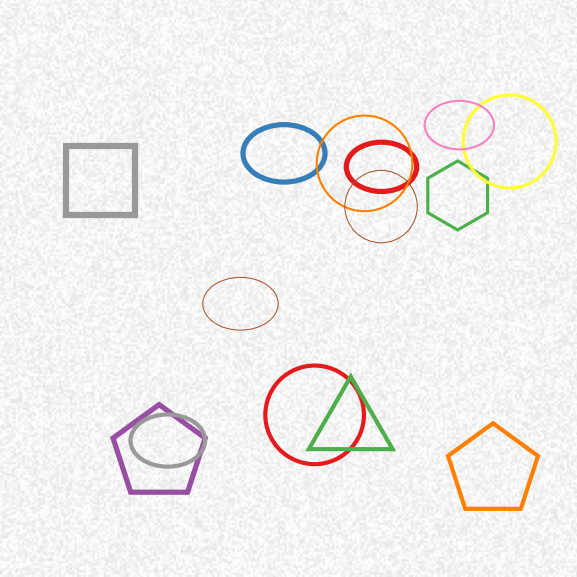[{"shape": "circle", "thickness": 2, "radius": 0.43, "center": [0.545, 0.281]}, {"shape": "oval", "thickness": 2.5, "radius": 0.3, "center": [0.661, 0.71]}, {"shape": "oval", "thickness": 2.5, "radius": 0.36, "center": [0.492, 0.734]}, {"shape": "hexagon", "thickness": 1.5, "radius": 0.3, "center": [0.793, 0.661]}, {"shape": "triangle", "thickness": 2, "radius": 0.42, "center": [0.607, 0.263]}, {"shape": "pentagon", "thickness": 2.5, "radius": 0.42, "center": [0.276, 0.215]}, {"shape": "pentagon", "thickness": 2, "radius": 0.41, "center": [0.854, 0.184]}, {"shape": "circle", "thickness": 1, "radius": 0.41, "center": [0.631, 0.716]}, {"shape": "circle", "thickness": 1.5, "radius": 0.4, "center": [0.883, 0.754]}, {"shape": "oval", "thickness": 0.5, "radius": 0.33, "center": [0.416, 0.473]}, {"shape": "circle", "thickness": 0.5, "radius": 0.31, "center": [0.66, 0.641]}, {"shape": "oval", "thickness": 1, "radius": 0.3, "center": [0.795, 0.782]}, {"shape": "square", "thickness": 3, "radius": 0.3, "center": [0.174, 0.686]}, {"shape": "oval", "thickness": 2, "radius": 0.32, "center": [0.291, 0.236]}]